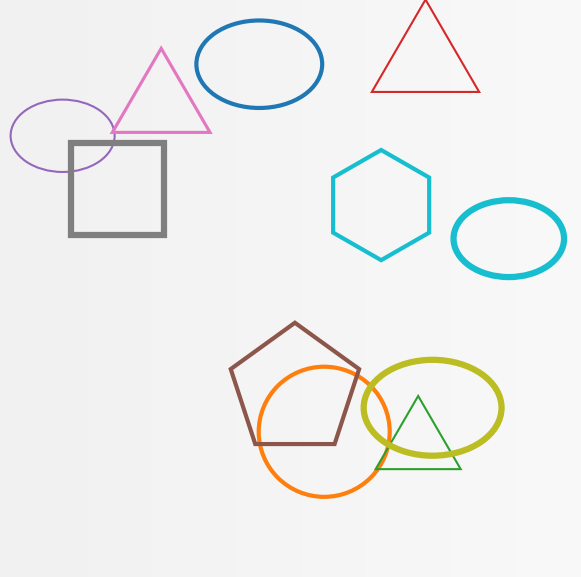[{"shape": "oval", "thickness": 2, "radius": 0.54, "center": [0.446, 0.888]}, {"shape": "circle", "thickness": 2, "radius": 0.56, "center": [0.558, 0.251]}, {"shape": "triangle", "thickness": 1, "radius": 0.42, "center": [0.719, 0.229]}, {"shape": "triangle", "thickness": 1, "radius": 0.53, "center": [0.732, 0.893]}, {"shape": "oval", "thickness": 1, "radius": 0.45, "center": [0.108, 0.764]}, {"shape": "pentagon", "thickness": 2, "radius": 0.58, "center": [0.507, 0.324]}, {"shape": "triangle", "thickness": 1.5, "radius": 0.48, "center": [0.277, 0.818]}, {"shape": "square", "thickness": 3, "radius": 0.4, "center": [0.202, 0.672]}, {"shape": "oval", "thickness": 3, "radius": 0.59, "center": [0.744, 0.293]}, {"shape": "hexagon", "thickness": 2, "radius": 0.48, "center": [0.656, 0.644]}, {"shape": "oval", "thickness": 3, "radius": 0.48, "center": [0.875, 0.586]}]